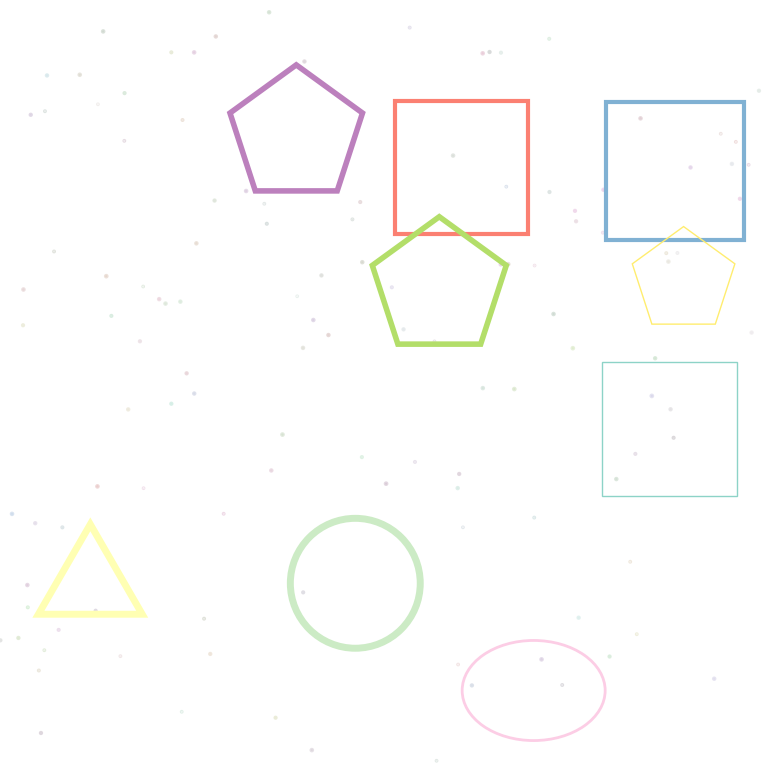[{"shape": "square", "thickness": 0.5, "radius": 0.44, "center": [0.869, 0.443]}, {"shape": "triangle", "thickness": 2.5, "radius": 0.39, "center": [0.117, 0.241]}, {"shape": "square", "thickness": 1.5, "radius": 0.43, "center": [0.6, 0.782]}, {"shape": "square", "thickness": 1.5, "radius": 0.45, "center": [0.877, 0.778]}, {"shape": "pentagon", "thickness": 2, "radius": 0.46, "center": [0.57, 0.627]}, {"shape": "oval", "thickness": 1, "radius": 0.46, "center": [0.693, 0.103]}, {"shape": "pentagon", "thickness": 2, "radius": 0.45, "center": [0.385, 0.825]}, {"shape": "circle", "thickness": 2.5, "radius": 0.42, "center": [0.461, 0.242]}, {"shape": "pentagon", "thickness": 0.5, "radius": 0.35, "center": [0.888, 0.636]}]